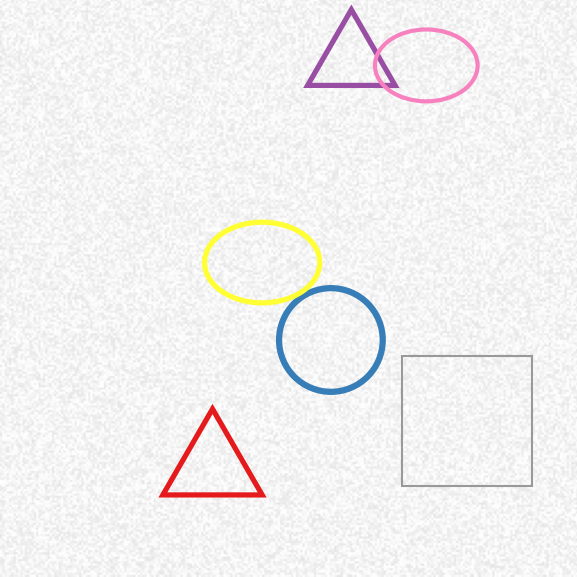[{"shape": "triangle", "thickness": 2.5, "radius": 0.5, "center": [0.368, 0.192]}, {"shape": "circle", "thickness": 3, "radius": 0.45, "center": [0.573, 0.41]}, {"shape": "triangle", "thickness": 2.5, "radius": 0.44, "center": [0.608, 0.895]}, {"shape": "oval", "thickness": 2.5, "radius": 0.5, "center": [0.454, 0.545]}, {"shape": "oval", "thickness": 2, "radius": 0.44, "center": [0.738, 0.886]}, {"shape": "square", "thickness": 1, "radius": 0.56, "center": [0.808, 0.27]}]